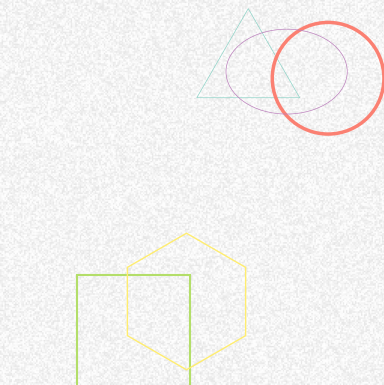[{"shape": "triangle", "thickness": 0.5, "radius": 0.77, "center": [0.645, 0.823]}, {"shape": "circle", "thickness": 2.5, "radius": 0.72, "center": [0.852, 0.797]}, {"shape": "square", "thickness": 1.5, "radius": 0.73, "center": [0.347, 0.14]}, {"shape": "oval", "thickness": 0.5, "radius": 0.79, "center": [0.744, 0.814]}, {"shape": "hexagon", "thickness": 1, "radius": 0.89, "center": [0.484, 0.217]}]